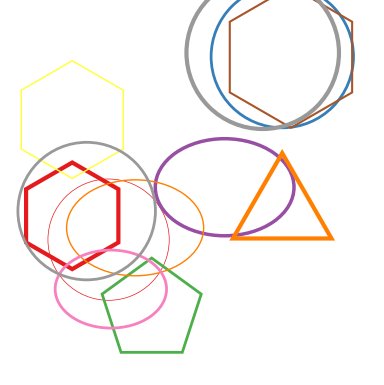[{"shape": "hexagon", "thickness": 3, "radius": 0.69, "center": [0.188, 0.439]}, {"shape": "circle", "thickness": 0.5, "radius": 0.79, "center": [0.282, 0.377]}, {"shape": "circle", "thickness": 2, "radius": 0.92, "center": [0.733, 0.853]}, {"shape": "pentagon", "thickness": 2, "radius": 0.68, "center": [0.394, 0.194]}, {"shape": "oval", "thickness": 2.5, "radius": 0.9, "center": [0.584, 0.514]}, {"shape": "triangle", "thickness": 3, "radius": 0.74, "center": [0.733, 0.454]}, {"shape": "oval", "thickness": 1, "radius": 0.89, "center": [0.351, 0.408]}, {"shape": "hexagon", "thickness": 1, "radius": 0.76, "center": [0.188, 0.689]}, {"shape": "hexagon", "thickness": 1.5, "radius": 0.92, "center": [0.756, 0.852]}, {"shape": "oval", "thickness": 2, "radius": 0.72, "center": [0.288, 0.249]}, {"shape": "circle", "thickness": 2, "radius": 0.89, "center": [0.225, 0.452]}, {"shape": "circle", "thickness": 3, "radius": 0.99, "center": [0.682, 0.863]}]